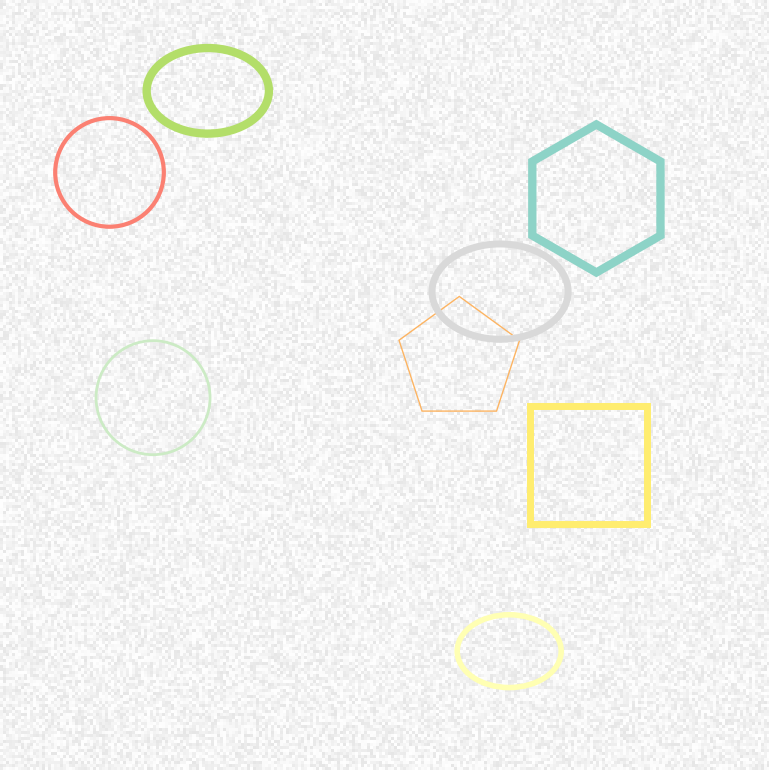[{"shape": "hexagon", "thickness": 3, "radius": 0.48, "center": [0.775, 0.742]}, {"shape": "oval", "thickness": 2, "radius": 0.34, "center": [0.661, 0.154]}, {"shape": "circle", "thickness": 1.5, "radius": 0.35, "center": [0.142, 0.776]}, {"shape": "pentagon", "thickness": 0.5, "radius": 0.41, "center": [0.596, 0.533]}, {"shape": "oval", "thickness": 3, "radius": 0.4, "center": [0.27, 0.882]}, {"shape": "oval", "thickness": 2.5, "radius": 0.44, "center": [0.649, 0.621]}, {"shape": "circle", "thickness": 1, "radius": 0.37, "center": [0.199, 0.484]}, {"shape": "square", "thickness": 2.5, "radius": 0.38, "center": [0.764, 0.396]}]